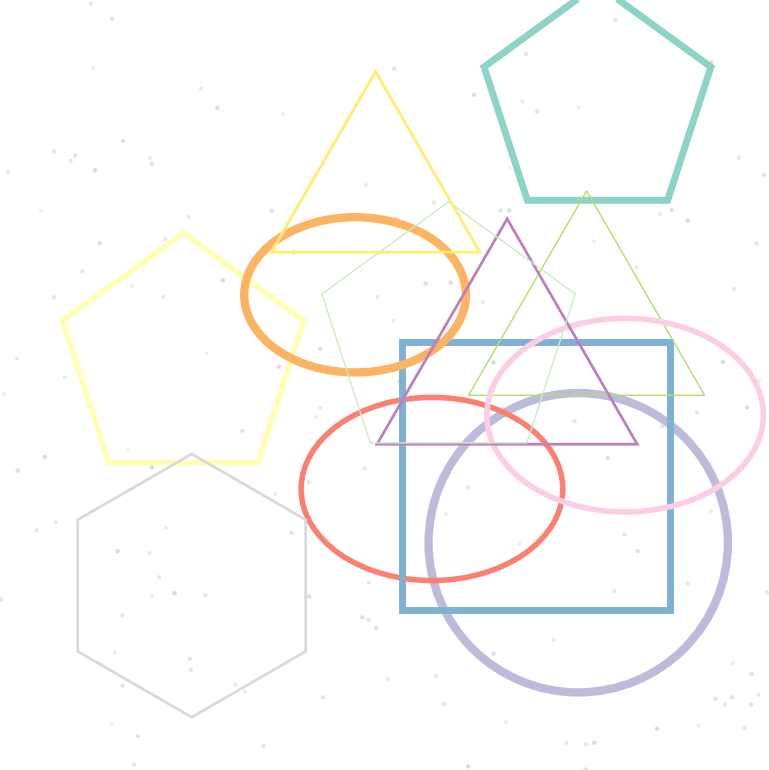[{"shape": "pentagon", "thickness": 2.5, "radius": 0.77, "center": [0.776, 0.865]}, {"shape": "pentagon", "thickness": 2, "radius": 0.82, "center": [0.238, 0.533]}, {"shape": "circle", "thickness": 3, "radius": 0.97, "center": [0.751, 0.295]}, {"shape": "oval", "thickness": 2, "radius": 0.85, "center": [0.561, 0.365]}, {"shape": "square", "thickness": 2.5, "radius": 0.87, "center": [0.696, 0.381]}, {"shape": "oval", "thickness": 3, "radius": 0.72, "center": [0.461, 0.617]}, {"shape": "triangle", "thickness": 0.5, "radius": 0.88, "center": [0.762, 0.575]}, {"shape": "oval", "thickness": 2, "radius": 0.9, "center": [0.812, 0.461]}, {"shape": "hexagon", "thickness": 1, "radius": 0.85, "center": [0.249, 0.24]}, {"shape": "triangle", "thickness": 1, "radius": 0.98, "center": [0.659, 0.521]}, {"shape": "pentagon", "thickness": 0.5, "radius": 0.87, "center": [0.583, 0.565]}, {"shape": "triangle", "thickness": 1, "radius": 0.78, "center": [0.488, 0.751]}]